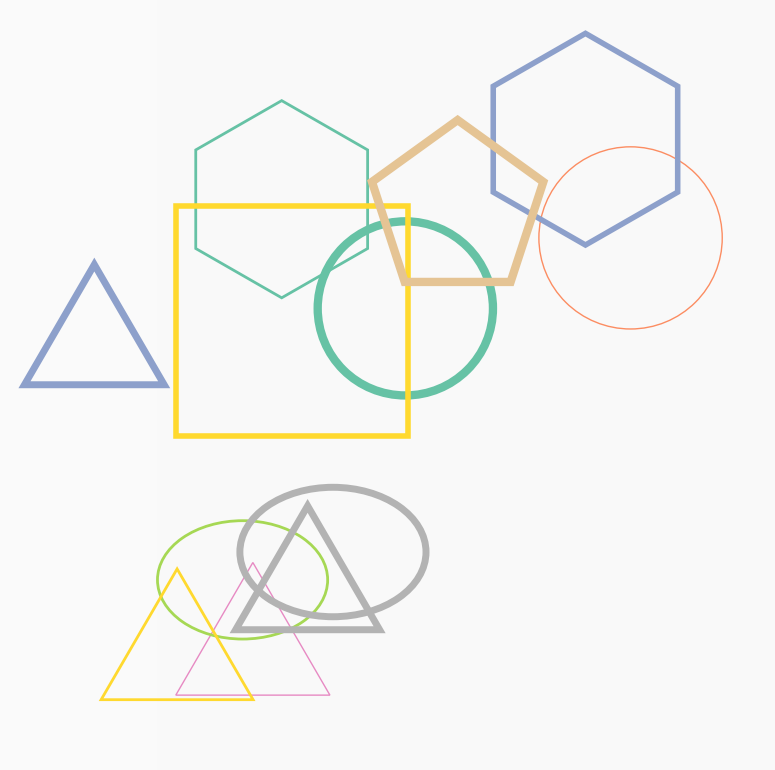[{"shape": "hexagon", "thickness": 1, "radius": 0.64, "center": [0.363, 0.741]}, {"shape": "circle", "thickness": 3, "radius": 0.57, "center": [0.523, 0.6]}, {"shape": "circle", "thickness": 0.5, "radius": 0.59, "center": [0.814, 0.691]}, {"shape": "triangle", "thickness": 2.5, "radius": 0.52, "center": [0.122, 0.552]}, {"shape": "hexagon", "thickness": 2, "radius": 0.69, "center": [0.755, 0.819]}, {"shape": "triangle", "thickness": 0.5, "radius": 0.57, "center": [0.326, 0.155]}, {"shape": "oval", "thickness": 1, "radius": 0.55, "center": [0.313, 0.247]}, {"shape": "square", "thickness": 2, "radius": 0.75, "center": [0.377, 0.583]}, {"shape": "triangle", "thickness": 1, "radius": 0.57, "center": [0.229, 0.148]}, {"shape": "pentagon", "thickness": 3, "radius": 0.58, "center": [0.591, 0.728]}, {"shape": "oval", "thickness": 2.5, "radius": 0.6, "center": [0.43, 0.283]}, {"shape": "triangle", "thickness": 2.5, "radius": 0.54, "center": [0.397, 0.236]}]